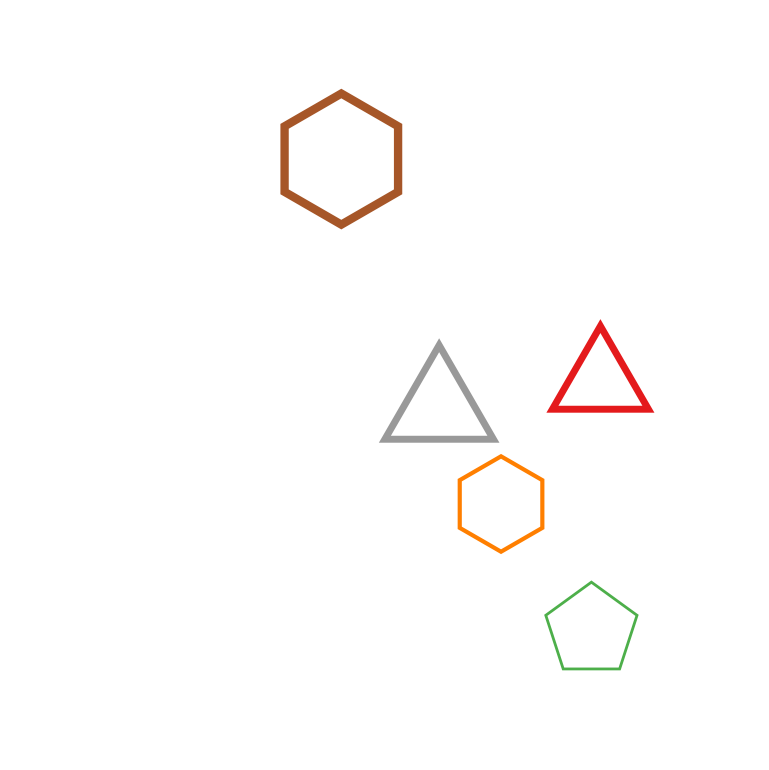[{"shape": "triangle", "thickness": 2.5, "radius": 0.36, "center": [0.78, 0.505]}, {"shape": "pentagon", "thickness": 1, "radius": 0.31, "center": [0.768, 0.182]}, {"shape": "hexagon", "thickness": 1.5, "radius": 0.31, "center": [0.651, 0.345]}, {"shape": "hexagon", "thickness": 3, "radius": 0.43, "center": [0.443, 0.793]}, {"shape": "triangle", "thickness": 2.5, "radius": 0.41, "center": [0.57, 0.47]}]